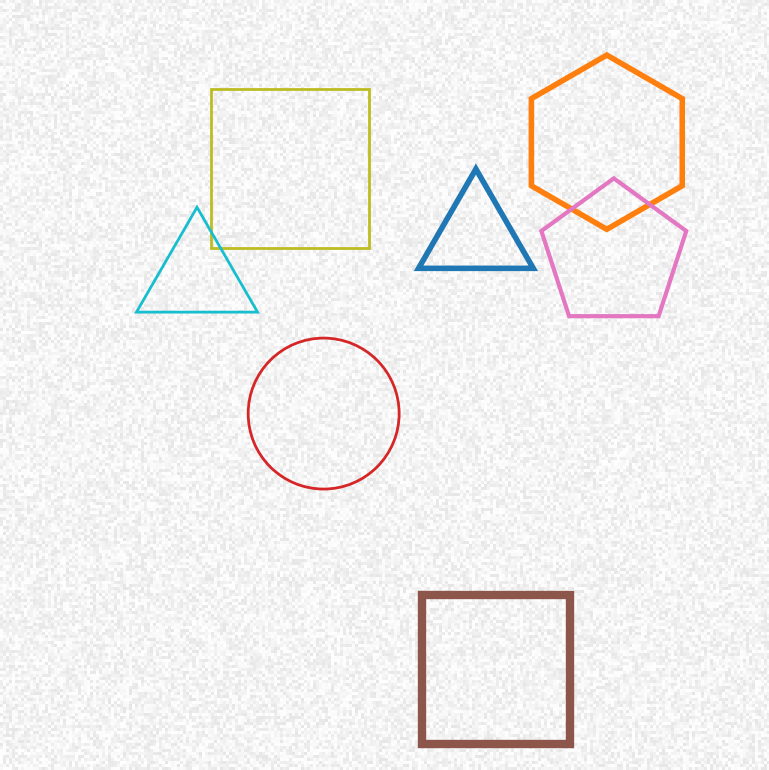[{"shape": "triangle", "thickness": 2, "radius": 0.43, "center": [0.618, 0.695]}, {"shape": "hexagon", "thickness": 2, "radius": 0.57, "center": [0.788, 0.815]}, {"shape": "circle", "thickness": 1, "radius": 0.49, "center": [0.42, 0.463]}, {"shape": "square", "thickness": 3, "radius": 0.48, "center": [0.644, 0.131]}, {"shape": "pentagon", "thickness": 1.5, "radius": 0.49, "center": [0.797, 0.669]}, {"shape": "square", "thickness": 1, "radius": 0.52, "center": [0.377, 0.781]}, {"shape": "triangle", "thickness": 1, "radius": 0.45, "center": [0.256, 0.64]}]